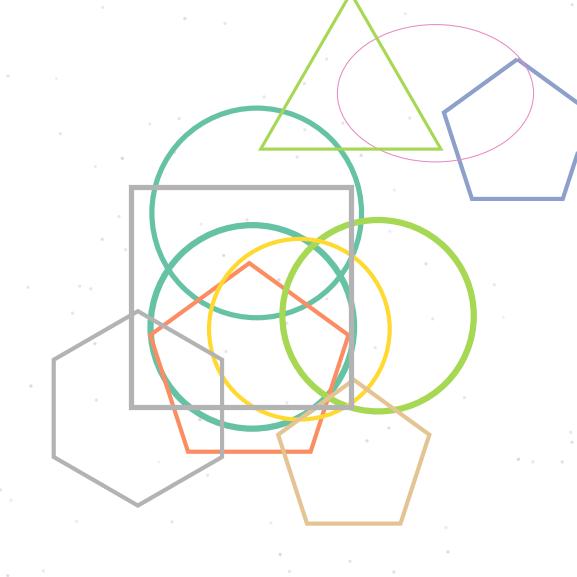[{"shape": "circle", "thickness": 2.5, "radius": 0.91, "center": [0.445, 0.63]}, {"shape": "circle", "thickness": 3, "radius": 0.88, "center": [0.437, 0.433]}, {"shape": "pentagon", "thickness": 2, "radius": 0.9, "center": [0.432, 0.363]}, {"shape": "pentagon", "thickness": 2, "radius": 0.67, "center": [0.896, 0.763]}, {"shape": "oval", "thickness": 0.5, "radius": 0.85, "center": [0.754, 0.838]}, {"shape": "circle", "thickness": 3, "radius": 0.83, "center": [0.655, 0.452]}, {"shape": "triangle", "thickness": 1.5, "radius": 0.9, "center": [0.607, 0.831]}, {"shape": "circle", "thickness": 2, "radius": 0.78, "center": [0.518, 0.429]}, {"shape": "pentagon", "thickness": 2, "radius": 0.69, "center": [0.613, 0.204]}, {"shape": "hexagon", "thickness": 2, "radius": 0.84, "center": [0.239, 0.292]}, {"shape": "square", "thickness": 2.5, "radius": 0.96, "center": [0.418, 0.485]}]